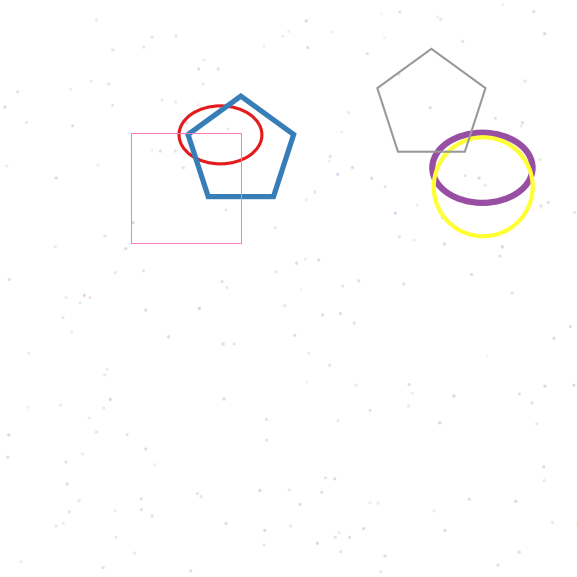[{"shape": "oval", "thickness": 1.5, "radius": 0.36, "center": [0.382, 0.766]}, {"shape": "pentagon", "thickness": 2.5, "radius": 0.48, "center": [0.417, 0.737]}, {"shape": "oval", "thickness": 3, "radius": 0.43, "center": [0.835, 0.709]}, {"shape": "circle", "thickness": 2, "radius": 0.43, "center": [0.837, 0.676]}, {"shape": "square", "thickness": 0.5, "radius": 0.48, "center": [0.323, 0.673]}, {"shape": "pentagon", "thickness": 1, "radius": 0.49, "center": [0.747, 0.816]}]